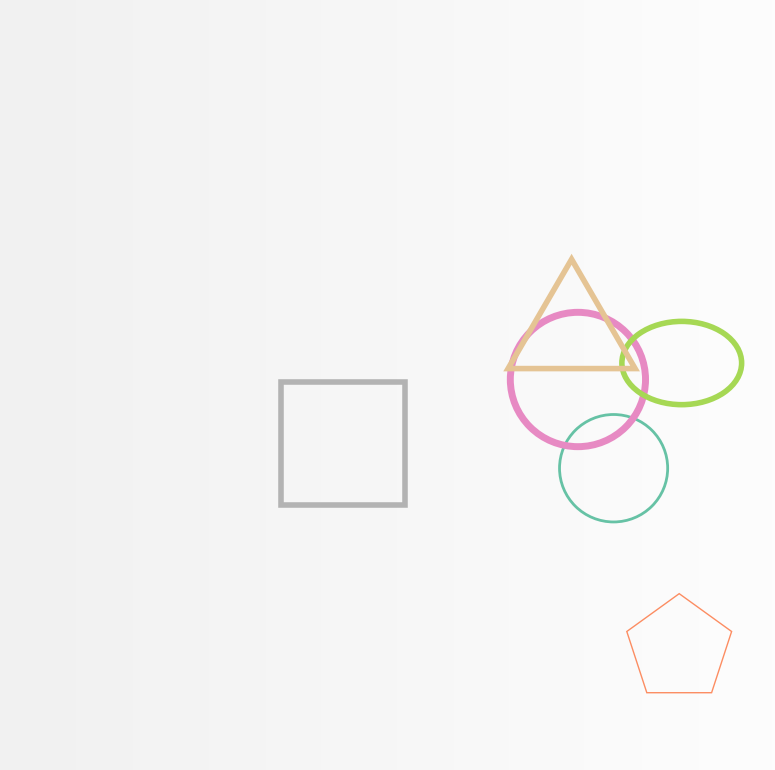[{"shape": "circle", "thickness": 1, "radius": 0.35, "center": [0.792, 0.392]}, {"shape": "pentagon", "thickness": 0.5, "radius": 0.36, "center": [0.876, 0.158]}, {"shape": "circle", "thickness": 2.5, "radius": 0.44, "center": [0.746, 0.507]}, {"shape": "oval", "thickness": 2, "radius": 0.39, "center": [0.88, 0.529]}, {"shape": "triangle", "thickness": 2, "radius": 0.47, "center": [0.738, 0.569]}, {"shape": "square", "thickness": 2, "radius": 0.4, "center": [0.443, 0.423]}]